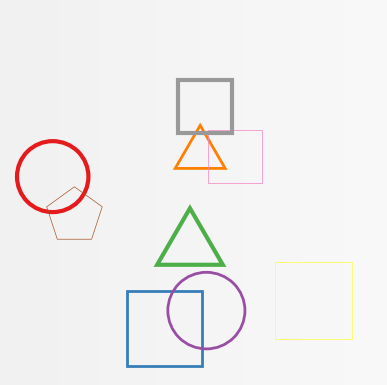[{"shape": "circle", "thickness": 3, "radius": 0.46, "center": [0.136, 0.541]}, {"shape": "square", "thickness": 2, "radius": 0.49, "center": [0.425, 0.147]}, {"shape": "triangle", "thickness": 3, "radius": 0.49, "center": [0.49, 0.361]}, {"shape": "circle", "thickness": 2, "radius": 0.5, "center": [0.533, 0.193]}, {"shape": "triangle", "thickness": 2, "radius": 0.37, "center": [0.517, 0.6]}, {"shape": "square", "thickness": 0.5, "radius": 0.5, "center": [0.809, 0.221]}, {"shape": "pentagon", "thickness": 0.5, "radius": 0.38, "center": [0.192, 0.44]}, {"shape": "square", "thickness": 0.5, "radius": 0.34, "center": [0.606, 0.593]}, {"shape": "square", "thickness": 3, "radius": 0.35, "center": [0.53, 0.723]}]